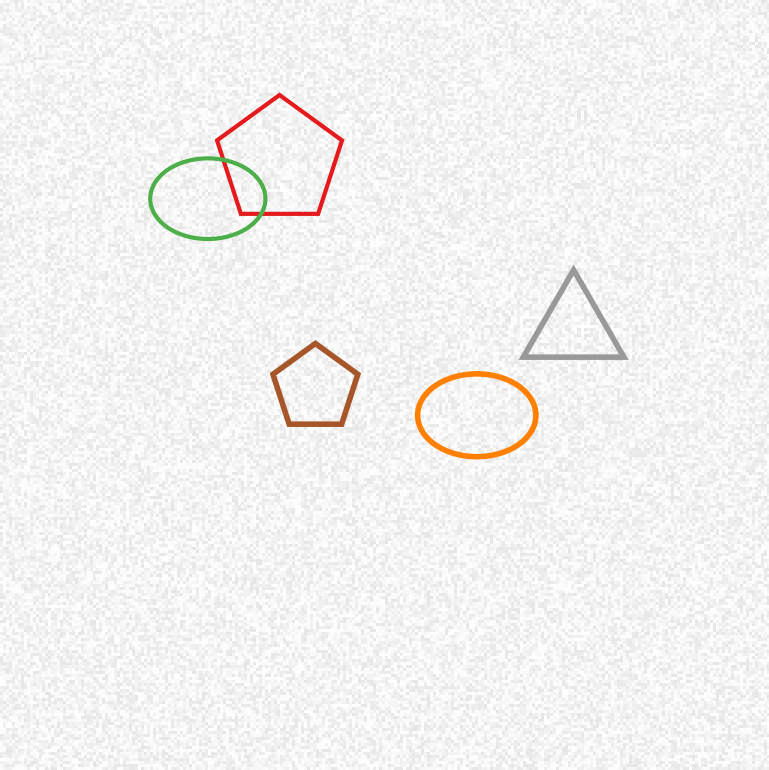[{"shape": "pentagon", "thickness": 1.5, "radius": 0.43, "center": [0.363, 0.791]}, {"shape": "oval", "thickness": 1.5, "radius": 0.37, "center": [0.27, 0.742]}, {"shape": "oval", "thickness": 2, "radius": 0.38, "center": [0.619, 0.461]}, {"shape": "pentagon", "thickness": 2, "radius": 0.29, "center": [0.41, 0.496]}, {"shape": "triangle", "thickness": 2, "radius": 0.38, "center": [0.745, 0.574]}]